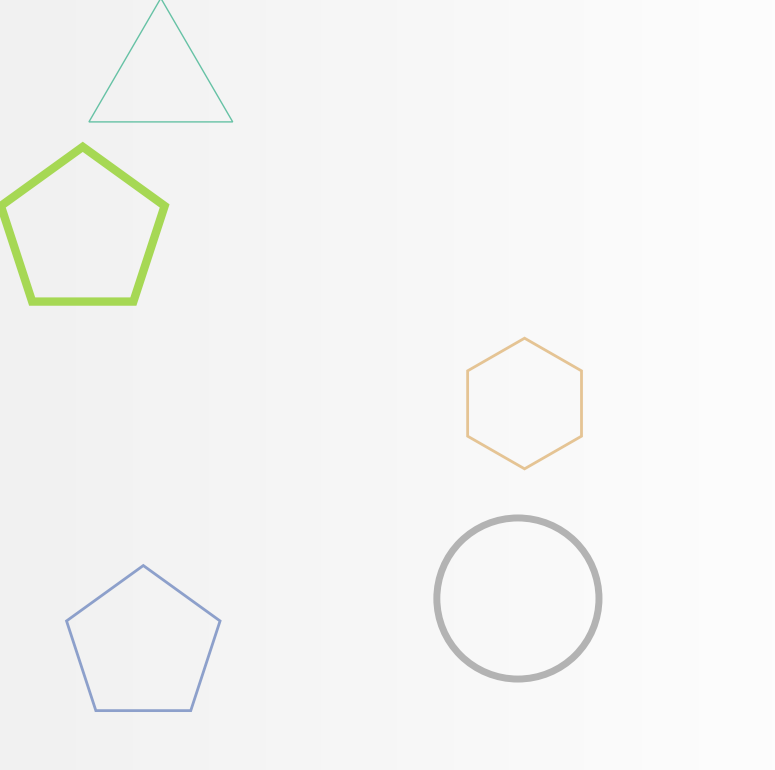[{"shape": "triangle", "thickness": 0.5, "radius": 0.54, "center": [0.208, 0.895]}, {"shape": "pentagon", "thickness": 1, "radius": 0.52, "center": [0.185, 0.161]}, {"shape": "pentagon", "thickness": 3, "radius": 0.56, "center": [0.107, 0.698]}, {"shape": "hexagon", "thickness": 1, "radius": 0.42, "center": [0.677, 0.476]}, {"shape": "circle", "thickness": 2.5, "radius": 0.52, "center": [0.668, 0.223]}]